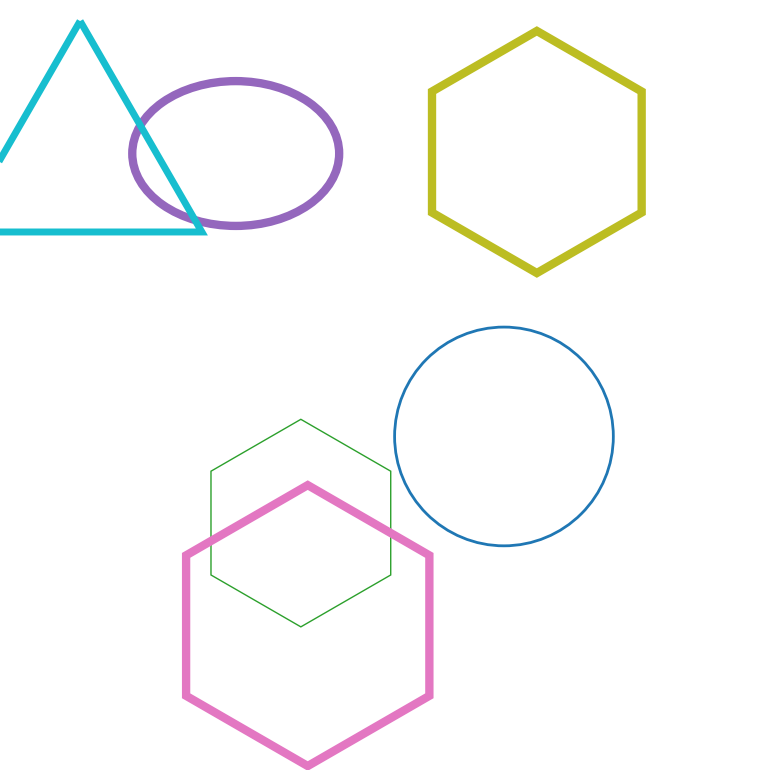[{"shape": "circle", "thickness": 1, "radius": 0.71, "center": [0.655, 0.433]}, {"shape": "hexagon", "thickness": 0.5, "radius": 0.67, "center": [0.391, 0.321]}, {"shape": "oval", "thickness": 3, "radius": 0.67, "center": [0.306, 0.801]}, {"shape": "hexagon", "thickness": 3, "radius": 0.91, "center": [0.4, 0.188]}, {"shape": "hexagon", "thickness": 3, "radius": 0.79, "center": [0.697, 0.803]}, {"shape": "triangle", "thickness": 2.5, "radius": 0.91, "center": [0.104, 0.79]}]